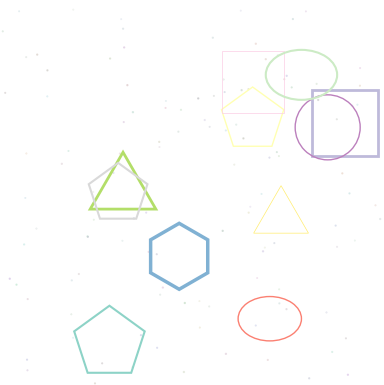[{"shape": "pentagon", "thickness": 1.5, "radius": 0.48, "center": [0.284, 0.11]}, {"shape": "pentagon", "thickness": 1, "radius": 0.43, "center": [0.656, 0.689]}, {"shape": "square", "thickness": 2, "radius": 0.43, "center": [0.896, 0.68]}, {"shape": "oval", "thickness": 1, "radius": 0.41, "center": [0.701, 0.172]}, {"shape": "hexagon", "thickness": 2.5, "radius": 0.43, "center": [0.465, 0.334]}, {"shape": "triangle", "thickness": 2, "radius": 0.49, "center": [0.32, 0.506]}, {"shape": "square", "thickness": 0.5, "radius": 0.4, "center": [0.656, 0.788]}, {"shape": "pentagon", "thickness": 1.5, "radius": 0.4, "center": [0.307, 0.497]}, {"shape": "circle", "thickness": 1, "radius": 0.42, "center": [0.851, 0.669]}, {"shape": "oval", "thickness": 1.5, "radius": 0.46, "center": [0.783, 0.806]}, {"shape": "triangle", "thickness": 0.5, "radius": 0.41, "center": [0.73, 0.435]}]